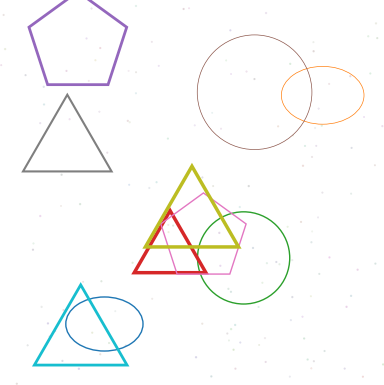[{"shape": "oval", "thickness": 1, "radius": 0.5, "center": [0.271, 0.158]}, {"shape": "oval", "thickness": 0.5, "radius": 0.54, "center": [0.838, 0.752]}, {"shape": "circle", "thickness": 1, "radius": 0.6, "center": [0.633, 0.33]}, {"shape": "triangle", "thickness": 2.5, "radius": 0.54, "center": [0.442, 0.345]}, {"shape": "pentagon", "thickness": 2, "radius": 0.67, "center": [0.202, 0.888]}, {"shape": "circle", "thickness": 0.5, "radius": 0.74, "center": [0.661, 0.76]}, {"shape": "pentagon", "thickness": 1, "radius": 0.58, "center": [0.528, 0.382]}, {"shape": "triangle", "thickness": 1.5, "radius": 0.66, "center": [0.175, 0.621]}, {"shape": "triangle", "thickness": 2.5, "radius": 0.7, "center": [0.499, 0.428]}, {"shape": "triangle", "thickness": 2, "radius": 0.69, "center": [0.21, 0.121]}]